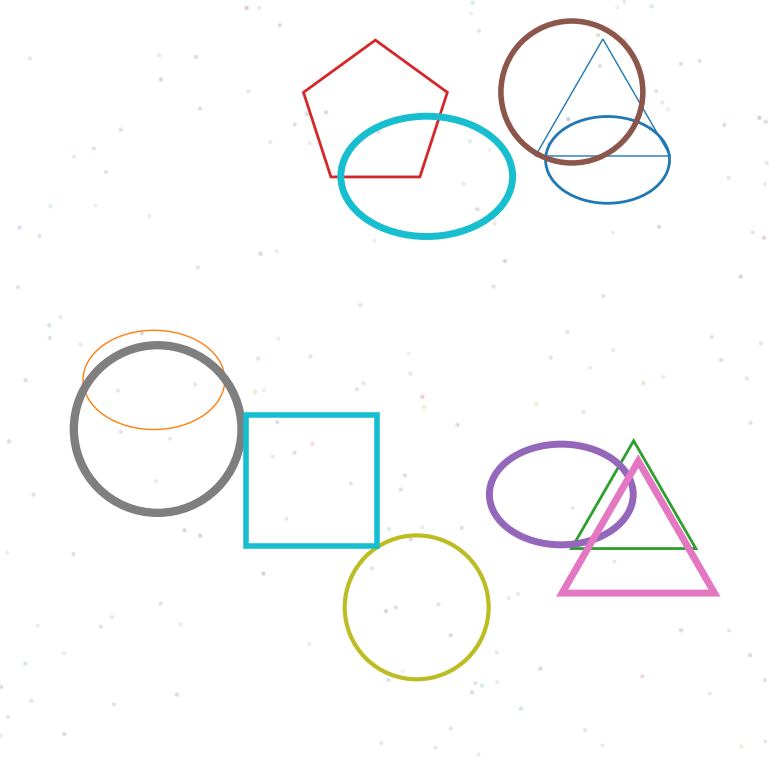[{"shape": "oval", "thickness": 1, "radius": 0.4, "center": [0.789, 0.792]}, {"shape": "triangle", "thickness": 0.5, "radius": 0.51, "center": [0.783, 0.848]}, {"shape": "oval", "thickness": 0.5, "radius": 0.46, "center": [0.2, 0.507]}, {"shape": "triangle", "thickness": 1, "radius": 0.47, "center": [0.823, 0.334]}, {"shape": "pentagon", "thickness": 1, "radius": 0.49, "center": [0.488, 0.85]}, {"shape": "oval", "thickness": 2.5, "radius": 0.47, "center": [0.729, 0.358]}, {"shape": "circle", "thickness": 2, "radius": 0.46, "center": [0.743, 0.881]}, {"shape": "triangle", "thickness": 2.5, "radius": 0.57, "center": [0.829, 0.287]}, {"shape": "circle", "thickness": 3, "radius": 0.54, "center": [0.205, 0.443]}, {"shape": "circle", "thickness": 1.5, "radius": 0.47, "center": [0.541, 0.211]}, {"shape": "oval", "thickness": 2.5, "radius": 0.56, "center": [0.554, 0.771]}, {"shape": "square", "thickness": 2, "radius": 0.42, "center": [0.405, 0.376]}]